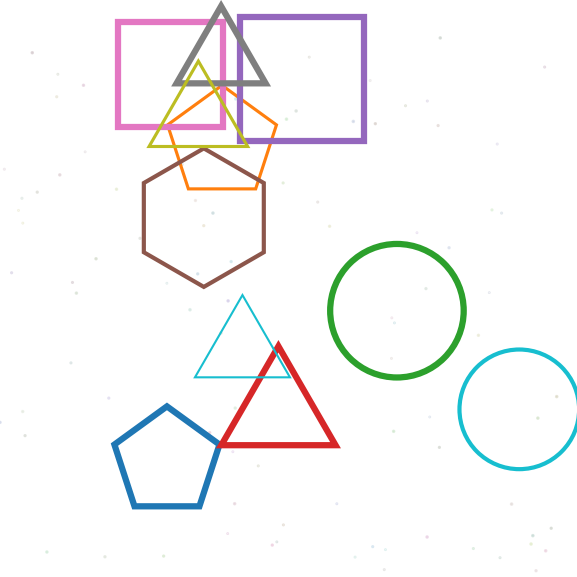[{"shape": "pentagon", "thickness": 3, "radius": 0.48, "center": [0.289, 0.2]}, {"shape": "pentagon", "thickness": 1.5, "radius": 0.5, "center": [0.384, 0.752]}, {"shape": "circle", "thickness": 3, "radius": 0.58, "center": [0.687, 0.461]}, {"shape": "triangle", "thickness": 3, "radius": 0.57, "center": [0.482, 0.285]}, {"shape": "square", "thickness": 3, "radius": 0.54, "center": [0.522, 0.863]}, {"shape": "hexagon", "thickness": 2, "radius": 0.6, "center": [0.353, 0.622]}, {"shape": "square", "thickness": 3, "radius": 0.45, "center": [0.295, 0.871]}, {"shape": "triangle", "thickness": 3, "radius": 0.45, "center": [0.383, 0.899]}, {"shape": "triangle", "thickness": 1.5, "radius": 0.49, "center": [0.343, 0.795]}, {"shape": "circle", "thickness": 2, "radius": 0.52, "center": [0.899, 0.29]}, {"shape": "triangle", "thickness": 1, "radius": 0.47, "center": [0.42, 0.393]}]